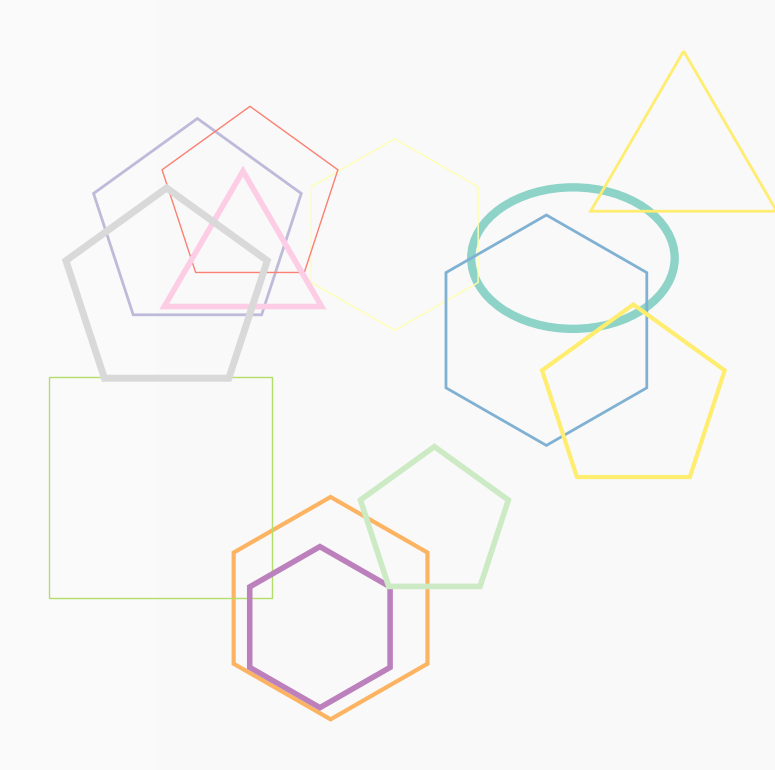[{"shape": "oval", "thickness": 3, "radius": 0.66, "center": [0.739, 0.665]}, {"shape": "hexagon", "thickness": 0.5, "radius": 0.62, "center": [0.509, 0.695]}, {"shape": "pentagon", "thickness": 1, "radius": 0.7, "center": [0.255, 0.705]}, {"shape": "pentagon", "thickness": 0.5, "radius": 0.6, "center": [0.323, 0.743]}, {"shape": "hexagon", "thickness": 1, "radius": 0.75, "center": [0.705, 0.571]}, {"shape": "hexagon", "thickness": 1.5, "radius": 0.72, "center": [0.427, 0.21]}, {"shape": "square", "thickness": 0.5, "radius": 0.72, "center": [0.207, 0.367]}, {"shape": "triangle", "thickness": 2, "radius": 0.59, "center": [0.314, 0.661]}, {"shape": "pentagon", "thickness": 2.5, "radius": 0.68, "center": [0.215, 0.619]}, {"shape": "hexagon", "thickness": 2, "radius": 0.52, "center": [0.413, 0.186]}, {"shape": "pentagon", "thickness": 2, "radius": 0.5, "center": [0.561, 0.32]}, {"shape": "triangle", "thickness": 1, "radius": 0.69, "center": [0.882, 0.795]}, {"shape": "pentagon", "thickness": 1.5, "radius": 0.62, "center": [0.817, 0.481]}]